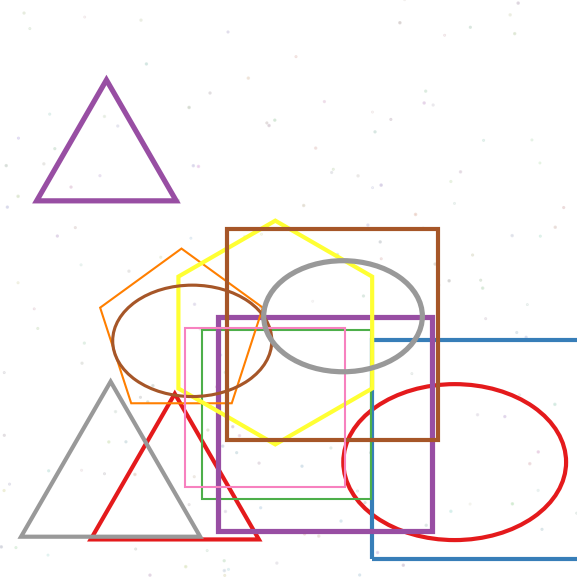[{"shape": "oval", "thickness": 2, "radius": 0.96, "center": [0.787, 0.199]}, {"shape": "triangle", "thickness": 2, "radius": 0.84, "center": [0.303, 0.149]}, {"shape": "square", "thickness": 2, "radius": 0.95, "center": [0.834, 0.221]}, {"shape": "square", "thickness": 1, "radius": 0.73, "center": [0.496, 0.281]}, {"shape": "square", "thickness": 2.5, "radius": 0.92, "center": [0.563, 0.265]}, {"shape": "triangle", "thickness": 2.5, "radius": 0.7, "center": [0.184, 0.721]}, {"shape": "pentagon", "thickness": 1, "radius": 0.74, "center": [0.314, 0.421]}, {"shape": "hexagon", "thickness": 2, "radius": 0.97, "center": [0.477, 0.423]}, {"shape": "square", "thickness": 2, "radius": 0.91, "center": [0.576, 0.42]}, {"shape": "oval", "thickness": 1.5, "radius": 0.69, "center": [0.333, 0.409]}, {"shape": "square", "thickness": 1, "radius": 0.69, "center": [0.459, 0.293]}, {"shape": "oval", "thickness": 2.5, "radius": 0.69, "center": [0.594, 0.452]}, {"shape": "triangle", "thickness": 2, "radius": 0.9, "center": [0.192, 0.159]}]